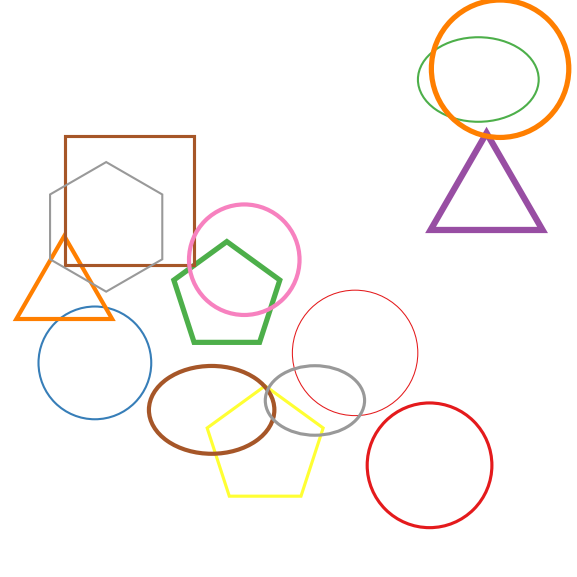[{"shape": "circle", "thickness": 1.5, "radius": 0.54, "center": [0.744, 0.193]}, {"shape": "circle", "thickness": 0.5, "radius": 0.54, "center": [0.615, 0.388]}, {"shape": "circle", "thickness": 1, "radius": 0.49, "center": [0.164, 0.371]}, {"shape": "oval", "thickness": 1, "radius": 0.52, "center": [0.828, 0.861]}, {"shape": "pentagon", "thickness": 2.5, "radius": 0.48, "center": [0.393, 0.484]}, {"shape": "triangle", "thickness": 3, "radius": 0.56, "center": [0.843, 0.657]}, {"shape": "triangle", "thickness": 2, "radius": 0.48, "center": [0.111, 0.495]}, {"shape": "circle", "thickness": 2.5, "radius": 0.59, "center": [0.866, 0.88]}, {"shape": "pentagon", "thickness": 1.5, "radius": 0.53, "center": [0.459, 0.225]}, {"shape": "oval", "thickness": 2, "radius": 0.54, "center": [0.366, 0.289]}, {"shape": "square", "thickness": 1.5, "radius": 0.56, "center": [0.224, 0.652]}, {"shape": "circle", "thickness": 2, "radius": 0.48, "center": [0.423, 0.549]}, {"shape": "oval", "thickness": 1.5, "radius": 0.43, "center": [0.545, 0.306]}, {"shape": "hexagon", "thickness": 1, "radius": 0.56, "center": [0.184, 0.606]}]